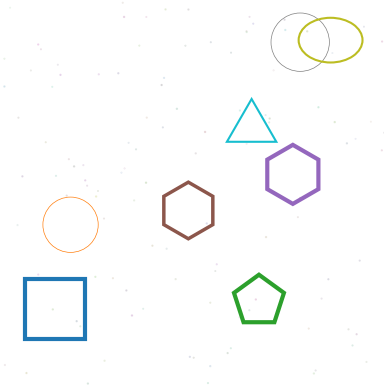[{"shape": "square", "thickness": 3, "radius": 0.39, "center": [0.144, 0.197]}, {"shape": "circle", "thickness": 0.5, "radius": 0.36, "center": [0.183, 0.416]}, {"shape": "pentagon", "thickness": 3, "radius": 0.34, "center": [0.673, 0.218]}, {"shape": "hexagon", "thickness": 3, "radius": 0.38, "center": [0.761, 0.547]}, {"shape": "hexagon", "thickness": 2.5, "radius": 0.37, "center": [0.489, 0.453]}, {"shape": "circle", "thickness": 0.5, "radius": 0.38, "center": [0.78, 0.89]}, {"shape": "oval", "thickness": 1.5, "radius": 0.41, "center": [0.859, 0.896]}, {"shape": "triangle", "thickness": 1.5, "radius": 0.37, "center": [0.654, 0.669]}]